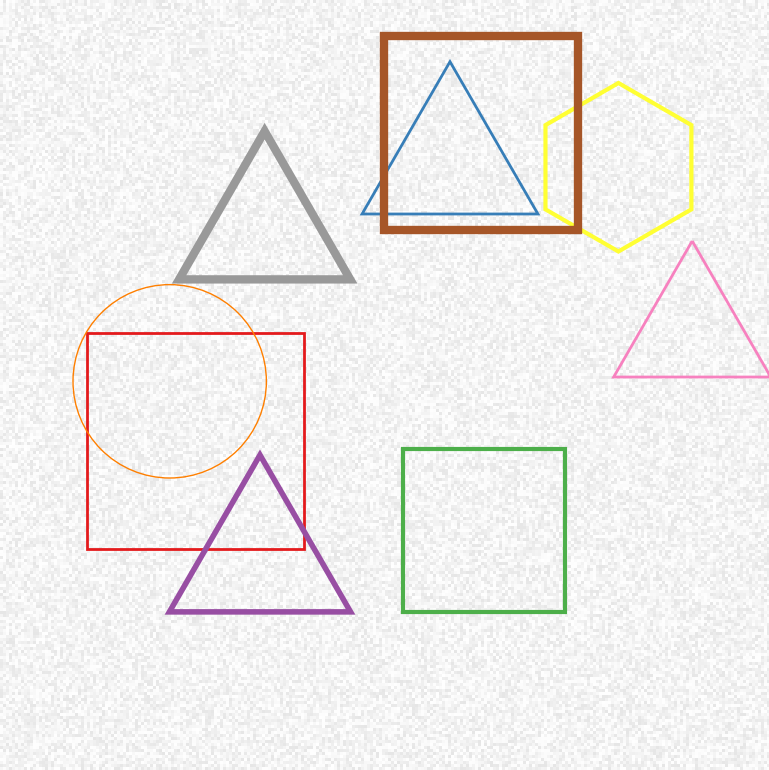[{"shape": "square", "thickness": 1, "radius": 0.7, "center": [0.254, 0.428]}, {"shape": "triangle", "thickness": 1, "radius": 0.66, "center": [0.584, 0.788]}, {"shape": "square", "thickness": 1.5, "radius": 0.53, "center": [0.629, 0.311]}, {"shape": "triangle", "thickness": 2, "radius": 0.68, "center": [0.338, 0.273]}, {"shape": "circle", "thickness": 0.5, "radius": 0.63, "center": [0.22, 0.505]}, {"shape": "hexagon", "thickness": 1.5, "radius": 0.55, "center": [0.803, 0.783]}, {"shape": "square", "thickness": 3, "radius": 0.63, "center": [0.625, 0.827]}, {"shape": "triangle", "thickness": 1, "radius": 0.59, "center": [0.899, 0.569]}, {"shape": "triangle", "thickness": 3, "radius": 0.64, "center": [0.344, 0.701]}]